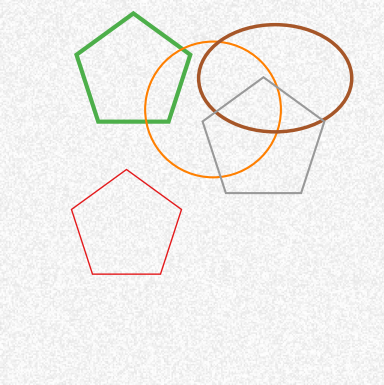[{"shape": "pentagon", "thickness": 1, "radius": 0.75, "center": [0.329, 0.409]}, {"shape": "pentagon", "thickness": 3, "radius": 0.78, "center": [0.346, 0.81]}, {"shape": "circle", "thickness": 1.5, "radius": 0.88, "center": [0.553, 0.716]}, {"shape": "oval", "thickness": 2.5, "radius": 0.99, "center": [0.715, 0.797]}, {"shape": "pentagon", "thickness": 1.5, "radius": 0.83, "center": [0.684, 0.633]}]